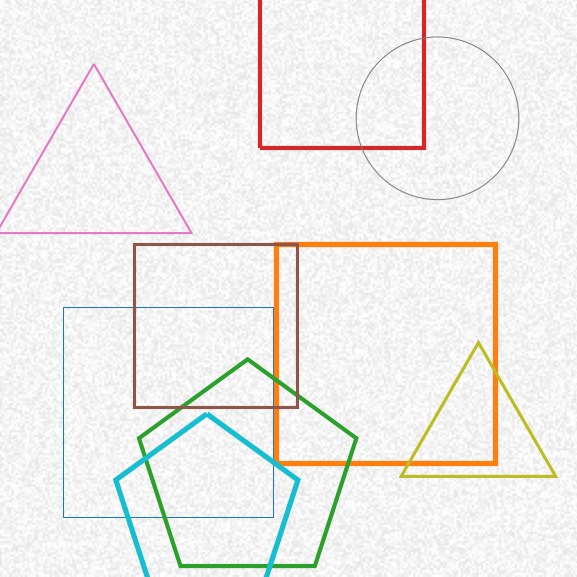[{"shape": "square", "thickness": 0.5, "radius": 0.91, "center": [0.291, 0.285]}, {"shape": "square", "thickness": 2.5, "radius": 0.95, "center": [0.667, 0.388]}, {"shape": "pentagon", "thickness": 2, "radius": 0.99, "center": [0.429, 0.179]}, {"shape": "square", "thickness": 2, "radius": 0.71, "center": [0.592, 0.884]}, {"shape": "square", "thickness": 1.5, "radius": 0.71, "center": [0.373, 0.436]}, {"shape": "triangle", "thickness": 1, "radius": 0.98, "center": [0.163, 0.693]}, {"shape": "circle", "thickness": 0.5, "radius": 0.7, "center": [0.758, 0.794]}, {"shape": "triangle", "thickness": 1.5, "radius": 0.77, "center": [0.828, 0.251]}, {"shape": "pentagon", "thickness": 2.5, "radius": 0.83, "center": [0.358, 0.117]}]